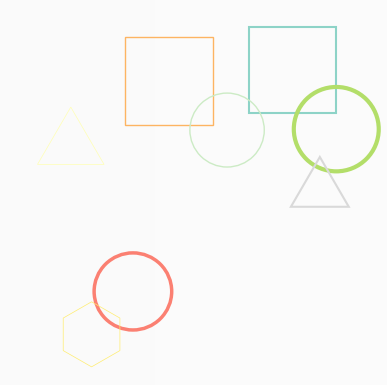[{"shape": "square", "thickness": 1.5, "radius": 0.56, "center": [0.754, 0.819]}, {"shape": "triangle", "thickness": 0.5, "radius": 0.5, "center": [0.183, 0.623]}, {"shape": "circle", "thickness": 2.5, "radius": 0.5, "center": [0.343, 0.243]}, {"shape": "square", "thickness": 1, "radius": 0.57, "center": [0.436, 0.789]}, {"shape": "circle", "thickness": 3, "radius": 0.55, "center": [0.868, 0.665]}, {"shape": "triangle", "thickness": 1.5, "radius": 0.43, "center": [0.825, 0.506]}, {"shape": "circle", "thickness": 1, "radius": 0.48, "center": [0.586, 0.662]}, {"shape": "hexagon", "thickness": 0.5, "radius": 0.42, "center": [0.236, 0.132]}]